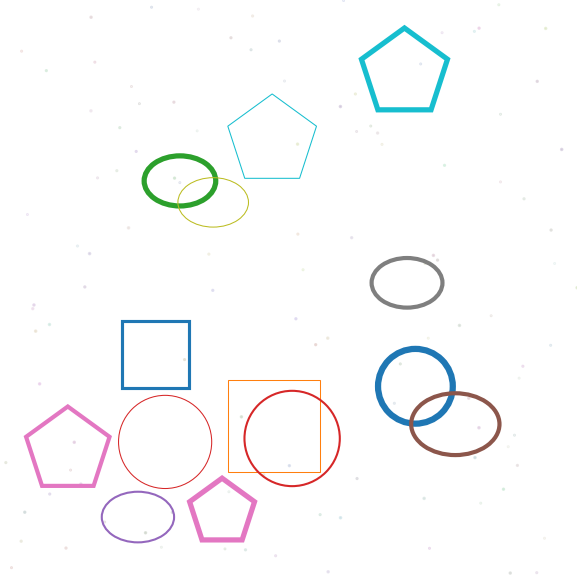[{"shape": "square", "thickness": 1.5, "radius": 0.29, "center": [0.27, 0.385]}, {"shape": "circle", "thickness": 3, "radius": 0.32, "center": [0.719, 0.33]}, {"shape": "square", "thickness": 0.5, "radius": 0.4, "center": [0.474, 0.261]}, {"shape": "oval", "thickness": 2.5, "radius": 0.31, "center": [0.312, 0.686]}, {"shape": "circle", "thickness": 0.5, "radius": 0.4, "center": [0.286, 0.234]}, {"shape": "circle", "thickness": 1, "radius": 0.41, "center": [0.506, 0.24]}, {"shape": "oval", "thickness": 1, "radius": 0.31, "center": [0.239, 0.104]}, {"shape": "oval", "thickness": 2, "radius": 0.38, "center": [0.788, 0.265]}, {"shape": "pentagon", "thickness": 2, "radius": 0.38, "center": [0.117, 0.219]}, {"shape": "pentagon", "thickness": 2.5, "radius": 0.3, "center": [0.385, 0.112]}, {"shape": "oval", "thickness": 2, "radius": 0.31, "center": [0.705, 0.509]}, {"shape": "oval", "thickness": 0.5, "radius": 0.31, "center": [0.369, 0.649]}, {"shape": "pentagon", "thickness": 2.5, "radius": 0.39, "center": [0.7, 0.872]}, {"shape": "pentagon", "thickness": 0.5, "radius": 0.4, "center": [0.471, 0.756]}]